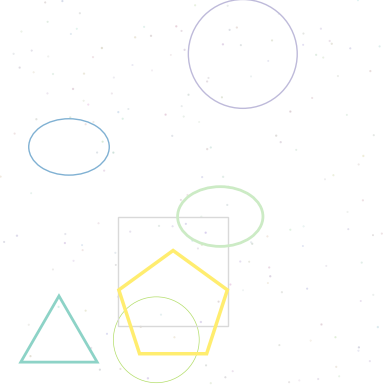[{"shape": "triangle", "thickness": 2, "radius": 0.57, "center": [0.153, 0.117]}, {"shape": "circle", "thickness": 1, "radius": 0.71, "center": [0.631, 0.86]}, {"shape": "oval", "thickness": 1, "radius": 0.52, "center": [0.179, 0.618]}, {"shape": "circle", "thickness": 0.5, "radius": 0.56, "center": [0.406, 0.117]}, {"shape": "square", "thickness": 1, "radius": 0.71, "center": [0.449, 0.295]}, {"shape": "oval", "thickness": 2, "radius": 0.55, "center": [0.572, 0.438]}, {"shape": "pentagon", "thickness": 2.5, "radius": 0.74, "center": [0.45, 0.201]}]